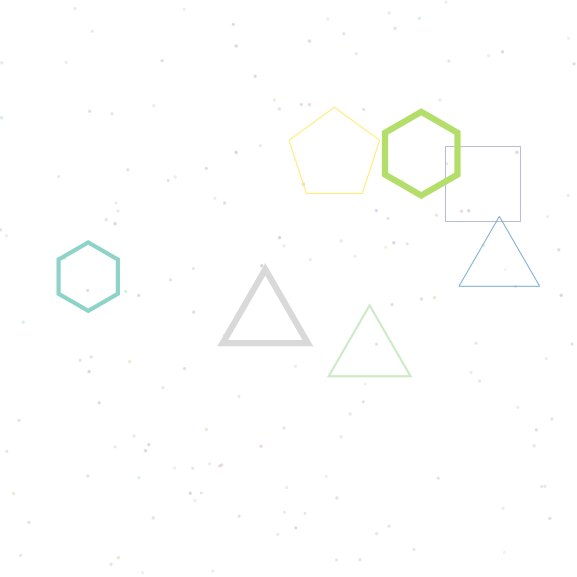[{"shape": "hexagon", "thickness": 2, "radius": 0.3, "center": [0.153, 0.52]}, {"shape": "square", "thickness": 0.5, "radius": 0.32, "center": [0.836, 0.682]}, {"shape": "triangle", "thickness": 0.5, "radius": 0.4, "center": [0.865, 0.544]}, {"shape": "hexagon", "thickness": 3, "radius": 0.36, "center": [0.729, 0.733]}, {"shape": "triangle", "thickness": 3, "radius": 0.43, "center": [0.459, 0.448]}, {"shape": "triangle", "thickness": 1, "radius": 0.41, "center": [0.64, 0.389]}, {"shape": "pentagon", "thickness": 0.5, "radius": 0.41, "center": [0.579, 0.731]}]